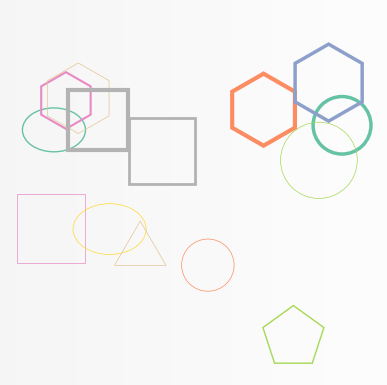[{"shape": "oval", "thickness": 1, "radius": 0.41, "center": [0.139, 0.663]}, {"shape": "circle", "thickness": 2.5, "radius": 0.37, "center": [0.883, 0.675]}, {"shape": "circle", "thickness": 0.5, "radius": 0.34, "center": [0.536, 0.311]}, {"shape": "hexagon", "thickness": 3, "radius": 0.47, "center": [0.68, 0.715]}, {"shape": "hexagon", "thickness": 2.5, "radius": 0.5, "center": [0.848, 0.785]}, {"shape": "square", "thickness": 0.5, "radius": 0.44, "center": [0.131, 0.407]}, {"shape": "hexagon", "thickness": 1.5, "radius": 0.37, "center": [0.17, 0.739]}, {"shape": "circle", "thickness": 0.5, "radius": 0.5, "center": [0.823, 0.584]}, {"shape": "pentagon", "thickness": 1, "radius": 0.41, "center": [0.757, 0.124]}, {"shape": "oval", "thickness": 0.5, "radius": 0.47, "center": [0.283, 0.405]}, {"shape": "triangle", "thickness": 0.5, "radius": 0.38, "center": [0.362, 0.349]}, {"shape": "hexagon", "thickness": 0.5, "radius": 0.46, "center": [0.202, 0.745]}, {"shape": "square", "thickness": 3, "radius": 0.39, "center": [0.253, 0.688]}, {"shape": "square", "thickness": 2, "radius": 0.43, "center": [0.418, 0.607]}]